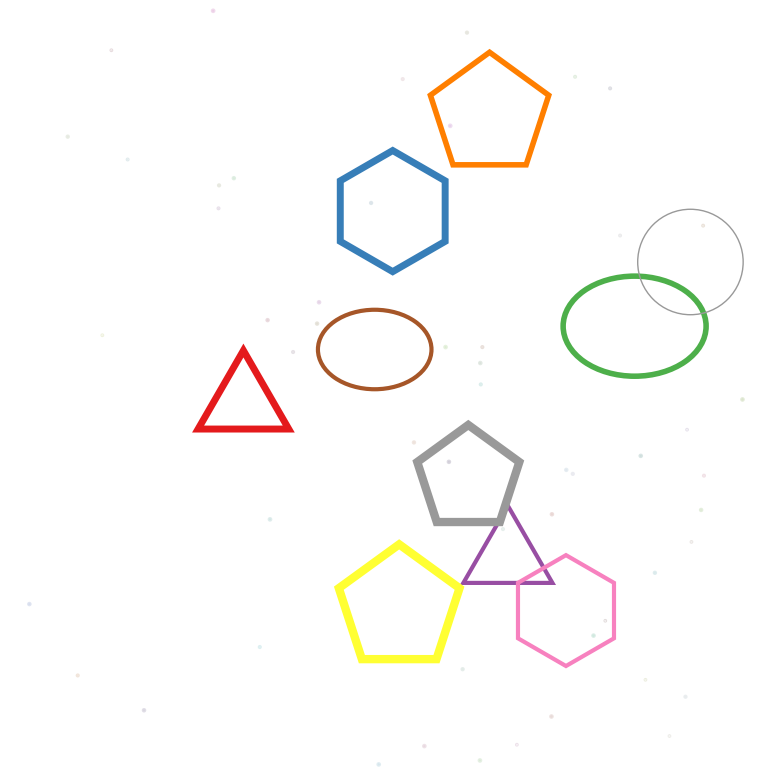[{"shape": "triangle", "thickness": 2.5, "radius": 0.34, "center": [0.316, 0.477]}, {"shape": "hexagon", "thickness": 2.5, "radius": 0.39, "center": [0.51, 0.726]}, {"shape": "oval", "thickness": 2, "radius": 0.46, "center": [0.824, 0.576]}, {"shape": "triangle", "thickness": 1.5, "radius": 0.33, "center": [0.66, 0.276]}, {"shape": "pentagon", "thickness": 2, "radius": 0.4, "center": [0.636, 0.851]}, {"shape": "pentagon", "thickness": 3, "radius": 0.41, "center": [0.518, 0.211]}, {"shape": "oval", "thickness": 1.5, "radius": 0.37, "center": [0.487, 0.546]}, {"shape": "hexagon", "thickness": 1.5, "radius": 0.36, "center": [0.735, 0.207]}, {"shape": "pentagon", "thickness": 3, "radius": 0.35, "center": [0.608, 0.378]}, {"shape": "circle", "thickness": 0.5, "radius": 0.34, "center": [0.897, 0.66]}]